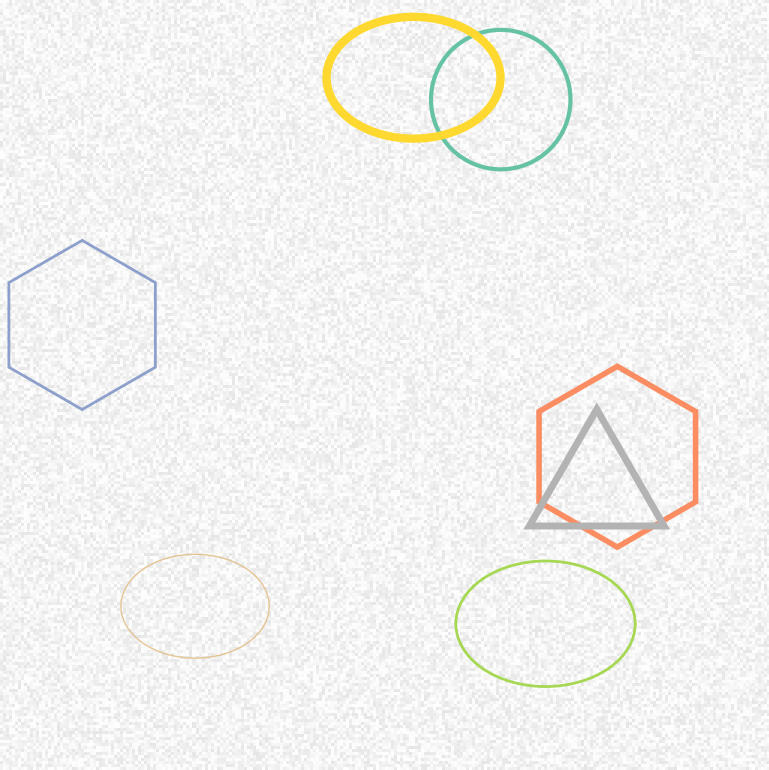[{"shape": "circle", "thickness": 1.5, "radius": 0.45, "center": [0.65, 0.871]}, {"shape": "hexagon", "thickness": 2, "radius": 0.59, "center": [0.802, 0.407]}, {"shape": "hexagon", "thickness": 1, "radius": 0.55, "center": [0.107, 0.578]}, {"shape": "oval", "thickness": 1, "radius": 0.58, "center": [0.708, 0.19]}, {"shape": "oval", "thickness": 3, "radius": 0.56, "center": [0.537, 0.899]}, {"shape": "oval", "thickness": 0.5, "radius": 0.48, "center": [0.253, 0.213]}, {"shape": "triangle", "thickness": 2.5, "radius": 0.51, "center": [0.775, 0.367]}]